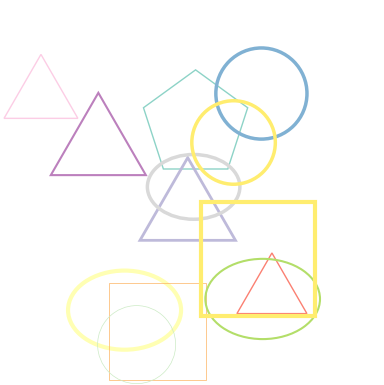[{"shape": "pentagon", "thickness": 1, "radius": 0.71, "center": [0.508, 0.676]}, {"shape": "oval", "thickness": 3, "radius": 0.73, "center": [0.324, 0.194]}, {"shape": "triangle", "thickness": 2, "radius": 0.72, "center": [0.488, 0.447]}, {"shape": "triangle", "thickness": 1, "radius": 0.52, "center": [0.706, 0.238]}, {"shape": "circle", "thickness": 2.5, "radius": 0.59, "center": [0.679, 0.757]}, {"shape": "square", "thickness": 0.5, "radius": 0.63, "center": [0.408, 0.138]}, {"shape": "oval", "thickness": 1.5, "radius": 0.74, "center": [0.682, 0.223]}, {"shape": "triangle", "thickness": 1, "radius": 0.55, "center": [0.106, 0.748]}, {"shape": "oval", "thickness": 2.5, "radius": 0.6, "center": [0.503, 0.515]}, {"shape": "triangle", "thickness": 1.5, "radius": 0.71, "center": [0.255, 0.616]}, {"shape": "circle", "thickness": 0.5, "radius": 0.51, "center": [0.355, 0.105]}, {"shape": "circle", "thickness": 2.5, "radius": 0.54, "center": [0.607, 0.63]}, {"shape": "square", "thickness": 3, "radius": 0.74, "center": [0.67, 0.326]}]